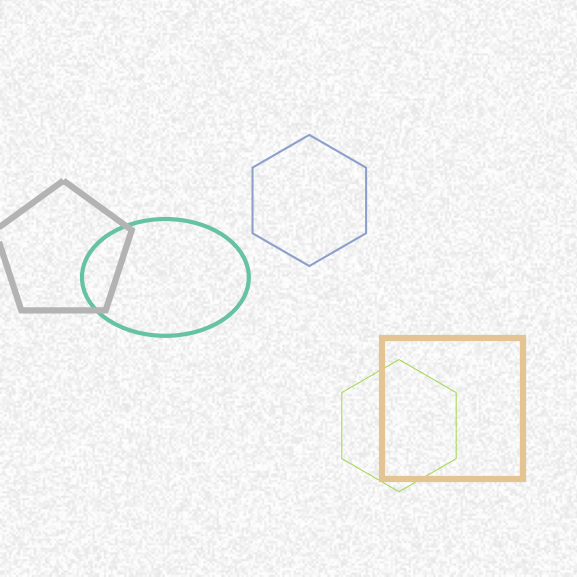[{"shape": "oval", "thickness": 2, "radius": 0.72, "center": [0.286, 0.519]}, {"shape": "hexagon", "thickness": 1, "radius": 0.57, "center": [0.536, 0.652]}, {"shape": "hexagon", "thickness": 0.5, "radius": 0.57, "center": [0.691, 0.262]}, {"shape": "square", "thickness": 3, "radius": 0.61, "center": [0.784, 0.291]}, {"shape": "pentagon", "thickness": 3, "radius": 0.62, "center": [0.11, 0.562]}]